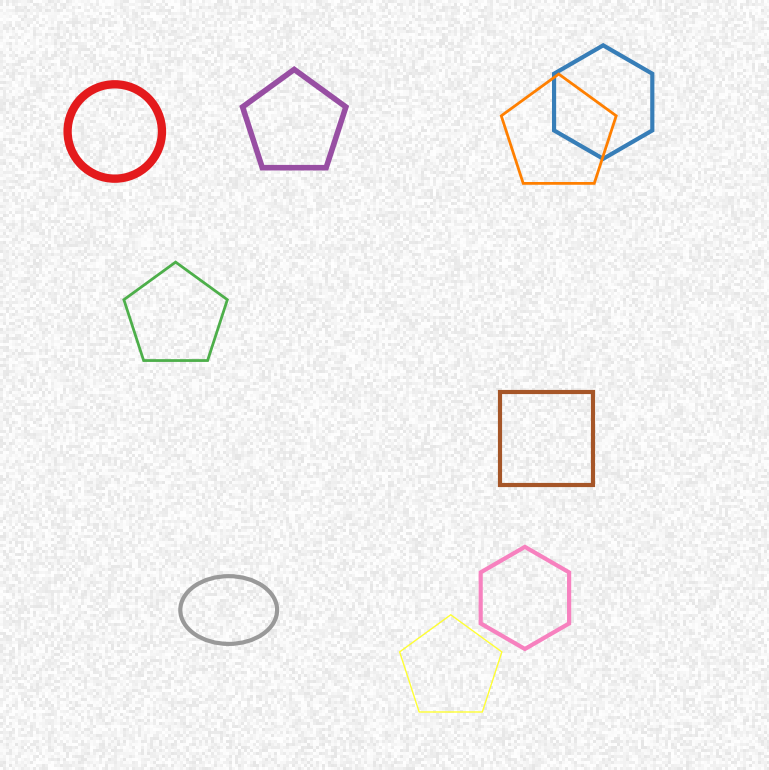[{"shape": "circle", "thickness": 3, "radius": 0.31, "center": [0.149, 0.829]}, {"shape": "hexagon", "thickness": 1.5, "radius": 0.37, "center": [0.783, 0.867]}, {"shape": "pentagon", "thickness": 1, "radius": 0.35, "center": [0.228, 0.589]}, {"shape": "pentagon", "thickness": 2, "radius": 0.35, "center": [0.382, 0.839]}, {"shape": "pentagon", "thickness": 1, "radius": 0.39, "center": [0.726, 0.825]}, {"shape": "pentagon", "thickness": 0.5, "radius": 0.35, "center": [0.585, 0.132]}, {"shape": "square", "thickness": 1.5, "radius": 0.3, "center": [0.71, 0.43]}, {"shape": "hexagon", "thickness": 1.5, "radius": 0.33, "center": [0.682, 0.223]}, {"shape": "oval", "thickness": 1.5, "radius": 0.31, "center": [0.297, 0.208]}]